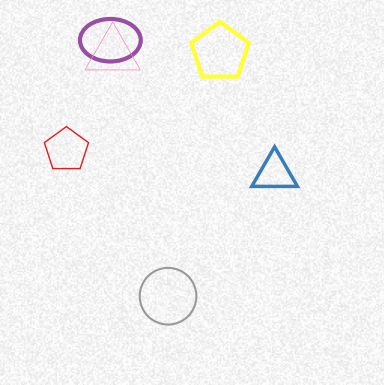[{"shape": "pentagon", "thickness": 1, "radius": 0.3, "center": [0.173, 0.611]}, {"shape": "triangle", "thickness": 2.5, "radius": 0.34, "center": [0.713, 0.55]}, {"shape": "oval", "thickness": 3, "radius": 0.39, "center": [0.287, 0.896]}, {"shape": "pentagon", "thickness": 3, "radius": 0.39, "center": [0.571, 0.865]}, {"shape": "triangle", "thickness": 0.5, "radius": 0.42, "center": [0.293, 0.86]}, {"shape": "circle", "thickness": 1.5, "radius": 0.37, "center": [0.436, 0.231]}]